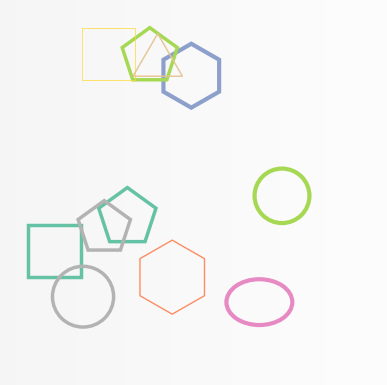[{"shape": "square", "thickness": 2.5, "radius": 0.34, "center": [0.141, 0.347]}, {"shape": "pentagon", "thickness": 2.5, "radius": 0.39, "center": [0.329, 0.435]}, {"shape": "hexagon", "thickness": 1, "radius": 0.48, "center": [0.444, 0.28]}, {"shape": "hexagon", "thickness": 3, "radius": 0.41, "center": [0.494, 0.803]}, {"shape": "oval", "thickness": 3, "radius": 0.43, "center": [0.669, 0.215]}, {"shape": "circle", "thickness": 3, "radius": 0.35, "center": [0.728, 0.491]}, {"shape": "pentagon", "thickness": 2.5, "radius": 0.37, "center": [0.387, 0.853]}, {"shape": "square", "thickness": 0.5, "radius": 0.34, "center": [0.281, 0.86]}, {"shape": "triangle", "thickness": 1, "radius": 0.37, "center": [0.407, 0.839]}, {"shape": "pentagon", "thickness": 2.5, "radius": 0.35, "center": [0.269, 0.408]}, {"shape": "circle", "thickness": 2.5, "radius": 0.39, "center": [0.214, 0.229]}]